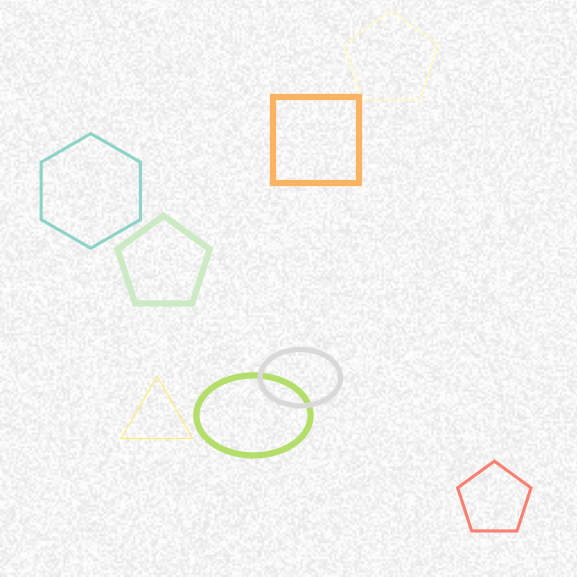[{"shape": "hexagon", "thickness": 1.5, "radius": 0.5, "center": [0.157, 0.669]}, {"shape": "pentagon", "thickness": 0.5, "radius": 0.43, "center": [0.677, 0.895]}, {"shape": "pentagon", "thickness": 1.5, "radius": 0.33, "center": [0.856, 0.134]}, {"shape": "square", "thickness": 3, "radius": 0.37, "center": [0.547, 0.757]}, {"shape": "oval", "thickness": 3, "radius": 0.49, "center": [0.439, 0.28]}, {"shape": "oval", "thickness": 2.5, "radius": 0.35, "center": [0.52, 0.345]}, {"shape": "pentagon", "thickness": 3, "radius": 0.42, "center": [0.283, 0.542]}, {"shape": "triangle", "thickness": 0.5, "radius": 0.36, "center": [0.272, 0.276]}]